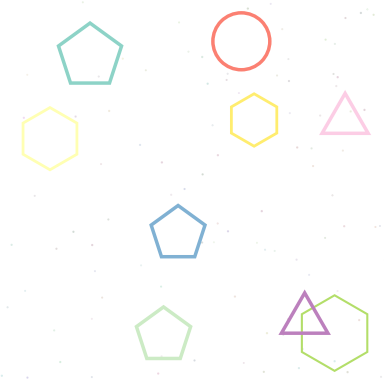[{"shape": "pentagon", "thickness": 2.5, "radius": 0.43, "center": [0.234, 0.854]}, {"shape": "hexagon", "thickness": 2, "radius": 0.4, "center": [0.13, 0.64]}, {"shape": "circle", "thickness": 2.5, "radius": 0.37, "center": [0.627, 0.893]}, {"shape": "pentagon", "thickness": 2.5, "radius": 0.37, "center": [0.463, 0.393]}, {"shape": "hexagon", "thickness": 1.5, "radius": 0.49, "center": [0.869, 0.135]}, {"shape": "triangle", "thickness": 2.5, "radius": 0.35, "center": [0.896, 0.688]}, {"shape": "triangle", "thickness": 2.5, "radius": 0.35, "center": [0.791, 0.169]}, {"shape": "pentagon", "thickness": 2.5, "radius": 0.37, "center": [0.425, 0.129]}, {"shape": "hexagon", "thickness": 2, "radius": 0.34, "center": [0.66, 0.688]}]